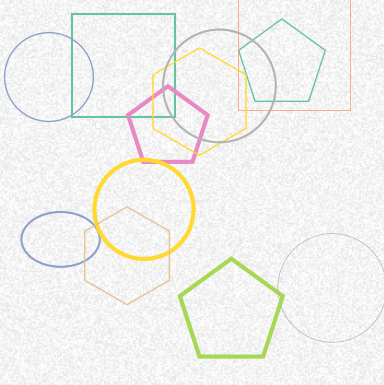[{"shape": "pentagon", "thickness": 1, "radius": 0.59, "center": [0.732, 0.833]}, {"shape": "square", "thickness": 1.5, "radius": 0.67, "center": [0.32, 0.831]}, {"shape": "square", "thickness": 0.5, "radius": 0.73, "center": [0.764, 0.861]}, {"shape": "oval", "thickness": 1.5, "radius": 0.51, "center": [0.157, 0.378]}, {"shape": "circle", "thickness": 1, "radius": 0.58, "center": [0.127, 0.8]}, {"shape": "pentagon", "thickness": 3, "radius": 0.54, "center": [0.436, 0.668]}, {"shape": "pentagon", "thickness": 3, "radius": 0.7, "center": [0.601, 0.187]}, {"shape": "circle", "thickness": 3, "radius": 0.64, "center": [0.374, 0.456]}, {"shape": "hexagon", "thickness": 1, "radius": 0.7, "center": [0.518, 0.736]}, {"shape": "hexagon", "thickness": 1, "radius": 0.64, "center": [0.33, 0.336]}, {"shape": "circle", "thickness": 0.5, "radius": 0.71, "center": [0.863, 0.252]}, {"shape": "circle", "thickness": 1.5, "radius": 0.73, "center": [0.57, 0.777]}]